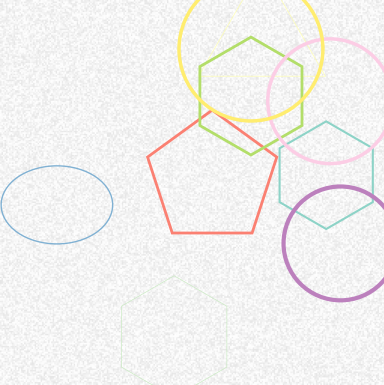[{"shape": "hexagon", "thickness": 1.5, "radius": 0.7, "center": [0.847, 0.545]}, {"shape": "triangle", "thickness": 0.5, "radius": 0.95, "center": [0.681, 0.897]}, {"shape": "pentagon", "thickness": 2, "radius": 0.88, "center": [0.551, 0.538]}, {"shape": "oval", "thickness": 1, "radius": 0.72, "center": [0.148, 0.468]}, {"shape": "hexagon", "thickness": 2, "radius": 0.77, "center": [0.652, 0.75]}, {"shape": "circle", "thickness": 2.5, "radius": 0.81, "center": [0.857, 0.737]}, {"shape": "circle", "thickness": 3, "radius": 0.74, "center": [0.884, 0.368]}, {"shape": "hexagon", "thickness": 0.5, "radius": 0.79, "center": [0.452, 0.126]}, {"shape": "circle", "thickness": 2.5, "radius": 0.93, "center": [0.652, 0.873]}]